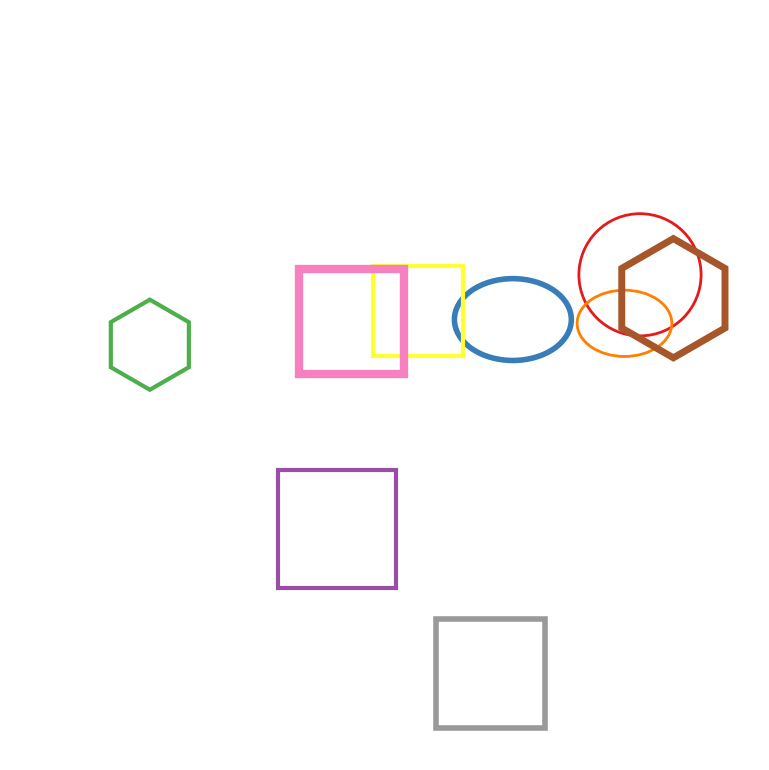[{"shape": "circle", "thickness": 1, "radius": 0.4, "center": [0.831, 0.643]}, {"shape": "oval", "thickness": 2, "radius": 0.38, "center": [0.666, 0.585]}, {"shape": "hexagon", "thickness": 1.5, "radius": 0.29, "center": [0.195, 0.552]}, {"shape": "square", "thickness": 1.5, "radius": 0.38, "center": [0.437, 0.314]}, {"shape": "oval", "thickness": 1, "radius": 0.31, "center": [0.811, 0.58]}, {"shape": "square", "thickness": 1.5, "radius": 0.29, "center": [0.543, 0.596]}, {"shape": "hexagon", "thickness": 2.5, "radius": 0.39, "center": [0.875, 0.613]}, {"shape": "square", "thickness": 3, "radius": 0.34, "center": [0.457, 0.582]}, {"shape": "square", "thickness": 2, "radius": 0.36, "center": [0.637, 0.125]}]